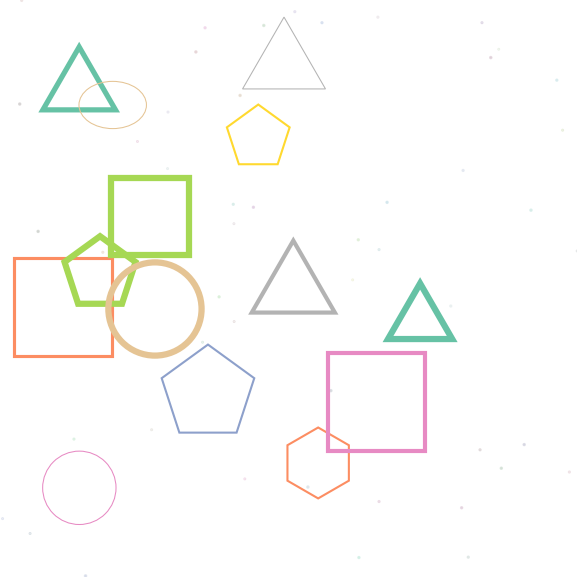[{"shape": "triangle", "thickness": 2.5, "radius": 0.36, "center": [0.137, 0.845]}, {"shape": "triangle", "thickness": 3, "radius": 0.32, "center": [0.727, 0.444]}, {"shape": "square", "thickness": 1.5, "radius": 0.43, "center": [0.109, 0.468]}, {"shape": "hexagon", "thickness": 1, "radius": 0.31, "center": [0.551, 0.197]}, {"shape": "pentagon", "thickness": 1, "radius": 0.42, "center": [0.36, 0.318]}, {"shape": "circle", "thickness": 0.5, "radius": 0.32, "center": [0.137, 0.154]}, {"shape": "square", "thickness": 2, "radius": 0.42, "center": [0.652, 0.303]}, {"shape": "square", "thickness": 3, "radius": 0.34, "center": [0.259, 0.624]}, {"shape": "pentagon", "thickness": 3, "radius": 0.32, "center": [0.173, 0.525]}, {"shape": "pentagon", "thickness": 1, "radius": 0.29, "center": [0.447, 0.761]}, {"shape": "circle", "thickness": 3, "radius": 0.4, "center": [0.268, 0.464]}, {"shape": "oval", "thickness": 0.5, "radius": 0.29, "center": [0.195, 0.817]}, {"shape": "triangle", "thickness": 0.5, "radius": 0.41, "center": [0.492, 0.887]}, {"shape": "triangle", "thickness": 2, "radius": 0.42, "center": [0.508, 0.499]}]